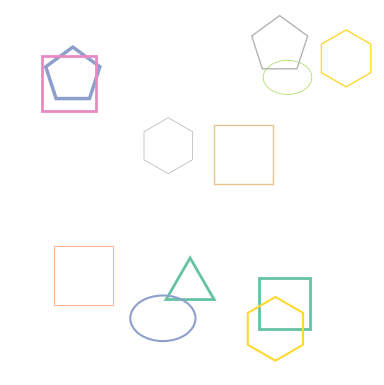[{"shape": "square", "thickness": 2, "radius": 0.34, "center": [0.739, 0.211]}, {"shape": "triangle", "thickness": 2, "radius": 0.36, "center": [0.494, 0.258]}, {"shape": "square", "thickness": 0.5, "radius": 0.39, "center": [0.217, 0.284]}, {"shape": "pentagon", "thickness": 2.5, "radius": 0.37, "center": [0.189, 0.804]}, {"shape": "oval", "thickness": 1.5, "radius": 0.42, "center": [0.423, 0.173]}, {"shape": "square", "thickness": 2, "radius": 0.35, "center": [0.179, 0.783]}, {"shape": "oval", "thickness": 0.5, "radius": 0.32, "center": [0.747, 0.799]}, {"shape": "hexagon", "thickness": 1, "radius": 0.37, "center": [0.899, 0.848]}, {"shape": "hexagon", "thickness": 1.5, "radius": 0.41, "center": [0.715, 0.146]}, {"shape": "square", "thickness": 1, "radius": 0.38, "center": [0.632, 0.598]}, {"shape": "hexagon", "thickness": 0.5, "radius": 0.36, "center": [0.437, 0.621]}, {"shape": "pentagon", "thickness": 1, "radius": 0.38, "center": [0.726, 0.883]}]